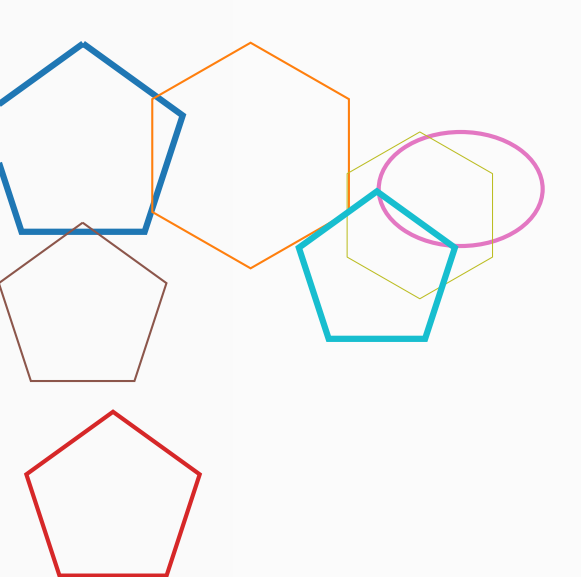[{"shape": "pentagon", "thickness": 3, "radius": 0.9, "center": [0.143, 0.744]}, {"shape": "hexagon", "thickness": 1, "radius": 0.98, "center": [0.431, 0.73]}, {"shape": "pentagon", "thickness": 2, "radius": 0.78, "center": [0.194, 0.129]}, {"shape": "pentagon", "thickness": 1, "radius": 0.76, "center": [0.142, 0.462]}, {"shape": "oval", "thickness": 2, "radius": 0.71, "center": [0.793, 0.672]}, {"shape": "hexagon", "thickness": 0.5, "radius": 0.72, "center": [0.722, 0.626]}, {"shape": "pentagon", "thickness": 3, "radius": 0.71, "center": [0.648, 0.527]}]